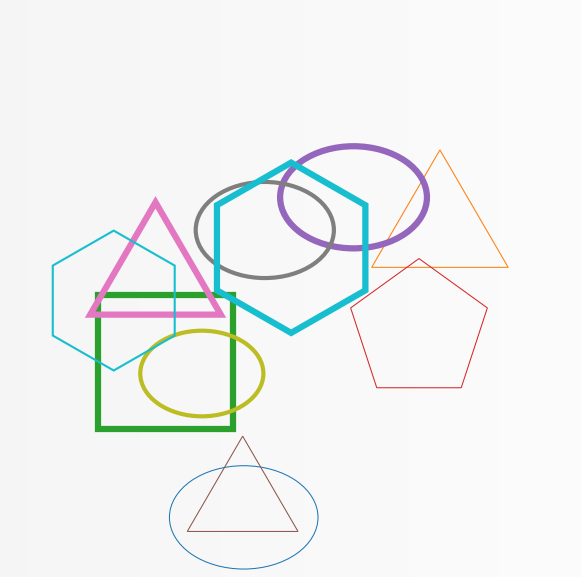[{"shape": "oval", "thickness": 0.5, "radius": 0.64, "center": [0.419, 0.103]}, {"shape": "triangle", "thickness": 0.5, "radius": 0.68, "center": [0.757, 0.604]}, {"shape": "square", "thickness": 3, "radius": 0.58, "center": [0.285, 0.372]}, {"shape": "pentagon", "thickness": 0.5, "radius": 0.62, "center": [0.721, 0.428]}, {"shape": "oval", "thickness": 3, "radius": 0.63, "center": [0.608, 0.657]}, {"shape": "triangle", "thickness": 0.5, "radius": 0.55, "center": [0.417, 0.134]}, {"shape": "triangle", "thickness": 3, "radius": 0.65, "center": [0.268, 0.519]}, {"shape": "oval", "thickness": 2, "radius": 0.59, "center": [0.456, 0.601]}, {"shape": "oval", "thickness": 2, "radius": 0.53, "center": [0.347, 0.352]}, {"shape": "hexagon", "thickness": 3, "radius": 0.74, "center": [0.501, 0.57]}, {"shape": "hexagon", "thickness": 1, "radius": 0.61, "center": [0.196, 0.479]}]